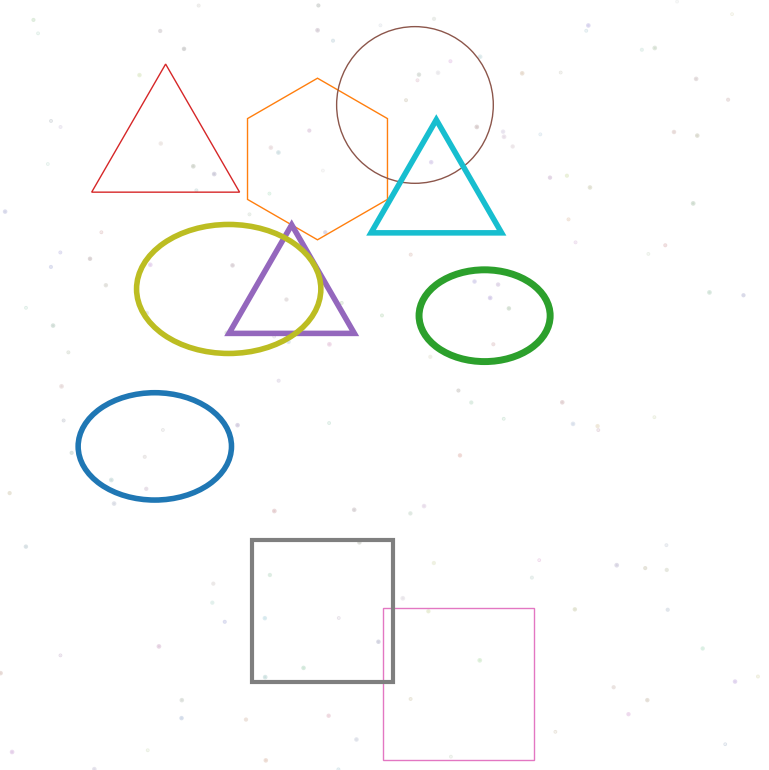[{"shape": "oval", "thickness": 2, "radius": 0.5, "center": [0.201, 0.42]}, {"shape": "hexagon", "thickness": 0.5, "radius": 0.52, "center": [0.412, 0.793]}, {"shape": "oval", "thickness": 2.5, "radius": 0.43, "center": [0.629, 0.59]}, {"shape": "triangle", "thickness": 0.5, "radius": 0.55, "center": [0.215, 0.806]}, {"shape": "triangle", "thickness": 2, "radius": 0.47, "center": [0.379, 0.614]}, {"shape": "circle", "thickness": 0.5, "radius": 0.51, "center": [0.539, 0.864]}, {"shape": "square", "thickness": 0.5, "radius": 0.49, "center": [0.595, 0.112]}, {"shape": "square", "thickness": 1.5, "radius": 0.46, "center": [0.419, 0.207]}, {"shape": "oval", "thickness": 2, "radius": 0.6, "center": [0.297, 0.625]}, {"shape": "triangle", "thickness": 2, "radius": 0.49, "center": [0.567, 0.747]}]